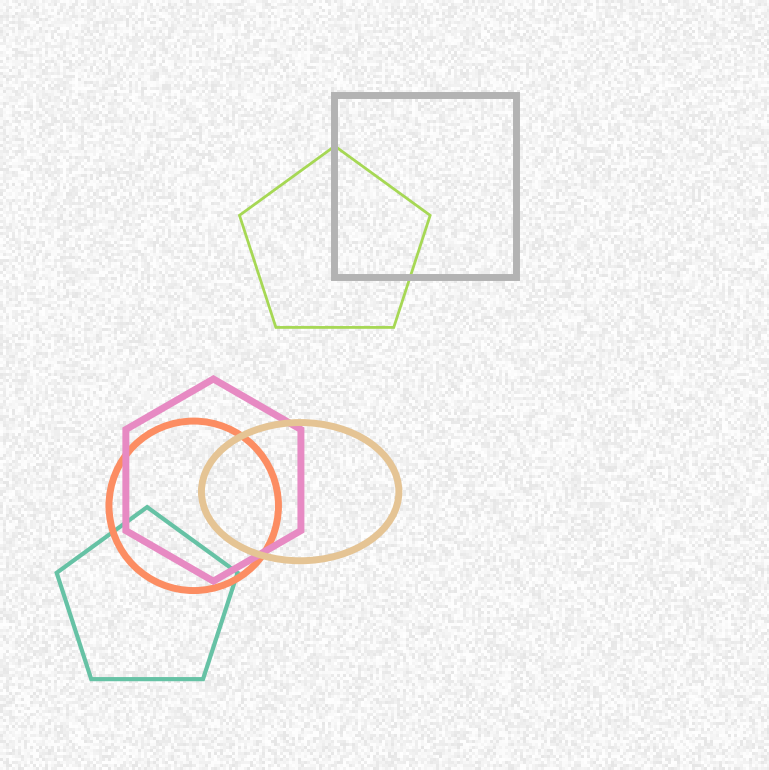[{"shape": "pentagon", "thickness": 1.5, "radius": 0.62, "center": [0.191, 0.218]}, {"shape": "circle", "thickness": 2.5, "radius": 0.55, "center": [0.252, 0.343]}, {"shape": "hexagon", "thickness": 2.5, "radius": 0.66, "center": [0.277, 0.377]}, {"shape": "pentagon", "thickness": 1, "radius": 0.65, "center": [0.435, 0.68]}, {"shape": "oval", "thickness": 2.5, "radius": 0.64, "center": [0.39, 0.361]}, {"shape": "square", "thickness": 2.5, "radius": 0.59, "center": [0.552, 0.759]}]